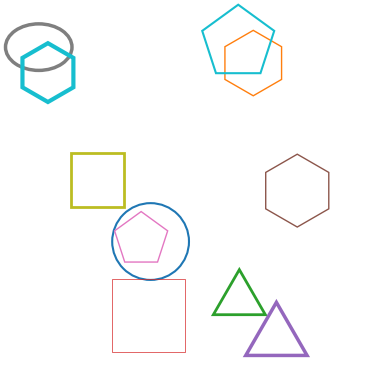[{"shape": "circle", "thickness": 1.5, "radius": 0.5, "center": [0.391, 0.373]}, {"shape": "hexagon", "thickness": 1, "radius": 0.42, "center": [0.658, 0.836]}, {"shape": "triangle", "thickness": 2, "radius": 0.39, "center": [0.622, 0.222]}, {"shape": "square", "thickness": 0.5, "radius": 0.47, "center": [0.385, 0.18]}, {"shape": "triangle", "thickness": 2.5, "radius": 0.46, "center": [0.718, 0.123]}, {"shape": "hexagon", "thickness": 1, "radius": 0.47, "center": [0.772, 0.505]}, {"shape": "pentagon", "thickness": 1, "radius": 0.36, "center": [0.367, 0.378]}, {"shape": "oval", "thickness": 2.5, "radius": 0.43, "center": [0.101, 0.878]}, {"shape": "square", "thickness": 2, "radius": 0.35, "center": [0.253, 0.532]}, {"shape": "hexagon", "thickness": 3, "radius": 0.38, "center": [0.124, 0.811]}, {"shape": "pentagon", "thickness": 1.5, "radius": 0.49, "center": [0.619, 0.889]}]